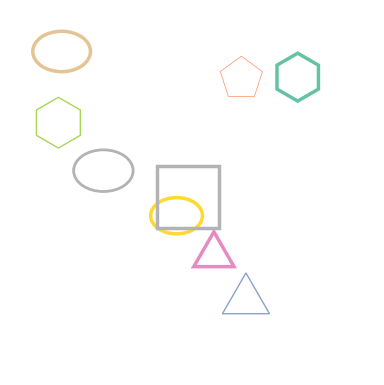[{"shape": "hexagon", "thickness": 2.5, "radius": 0.31, "center": [0.773, 0.8]}, {"shape": "pentagon", "thickness": 0.5, "radius": 0.29, "center": [0.627, 0.796]}, {"shape": "triangle", "thickness": 1, "radius": 0.35, "center": [0.639, 0.22]}, {"shape": "triangle", "thickness": 2.5, "radius": 0.3, "center": [0.556, 0.338]}, {"shape": "hexagon", "thickness": 1, "radius": 0.33, "center": [0.152, 0.681]}, {"shape": "oval", "thickness": 2.5, "radius": 0.34, "center": [0.459, 0.44]}, {"shape": "oval", "thickness": 2.5, "radius": 0.37, "center": [0.16, 0.866]}, {"shape": "oval", "thickness": 2, "radius": 0.39, "center": [0.269, 0.557]}, {"shape": "square", "thickness": 2.5, "radius": 0.4, "center": [0.488, 0.488]}]